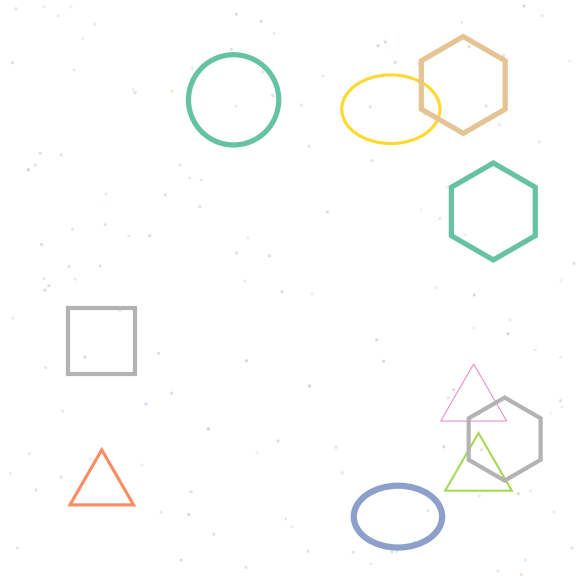[{"shape": "circle", "thickness": 2.5, "radius": 0.39, "center": [0.405, 0.826]}, {"shape": "hexagon", "thickness": 2.5, "radius": 0.42, "center": [0.854, 0.633]}, {"shape": "triangle", "thickness": 1.5, "radius": 0.32, "center": [0.176, 0.157]}, {"shape": "oval", "thickness": 3, "radius": 0.38, "center": [0.689, 0.105]}, {"shape": "triangle", "thickness": 0.5, "radius": 0.33, "center": [0.82, 0.303]}, {"shape": "triangle", "thickness": 1, "radius": 0.33, "center": [0.829, 0.183]}, {"shape": "oval", "thickness": 1.5, "radius": 0.42, "center": [0.677, 0.81]}, {"shape": "hexagon", "thickness": 2.5, "radius": 0.42, "center": [0.802, 0.852]}, {"shape": "square", "thickness": 2, "radius": 0.29, "center": [0.175, 0.409]}, {"shape": "hexagon", "thickness": 2, "radius": 0.36, "center": [0.874, 0.239]}]